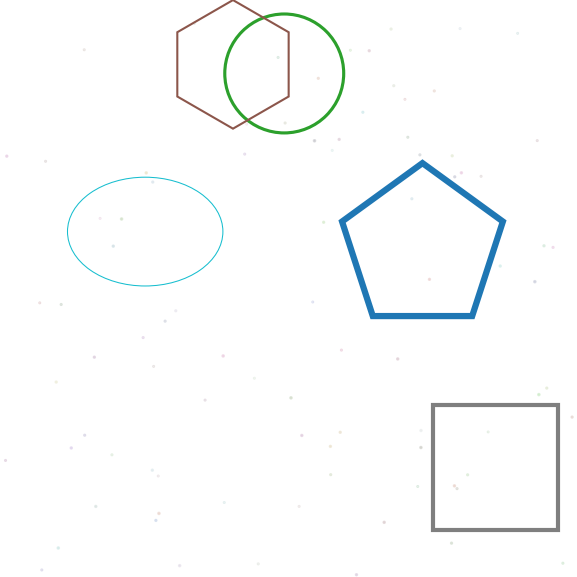[{"shape": "pentagon", "thickness": 3, "radius": 0.73, "center": [0.732, 0.57]}, {"shape": "circle", "thickness": 1.5, "radius": 0.51, "center": [0.492, 0.872]}, {"shape": "hexagon", "thickness": 1, "radius": 0.56, "center": [0.403, 0.888]}, {"shape": "square", "thickness": 2, "radius": 0.54, "center": [0.858, 0.19]}, {"shape": "oval", "thickness": 0.5, "radius": 0.67, "center": [0.251, 0.598]}]